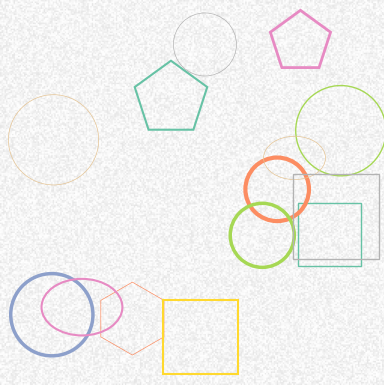[{"shape": "square", "thickness": 1, "radius": 0.41, "center": [0.856, 0.391]}, {"shape": "pentagon", "thickness": 1.5, "radius": 0.5, "center": [0.444, 0.743]}, {"shape": "hexagon", "thickness": 0.5, "radius": 0.47, "center": [0.344, 0.172]}, {"shape": "circle", "thickness": 3, "radius": 0.41, "center": [0.72, 0.508]}, {"shape": "circle", "thickness": 2.5, "radius": 0.53, "center": [0.135, 0.183]}, {"shape": "pentagon", "thickness": 2, "radius": 0.41, "center": [0.78, 0.891]}, {"shape": "oval", "thickness": 1.5, "radius": 0.52, "center": [0.213, 0.202]}, {"shape": "circle", "thickness": 2.5, "radius": 0.42, "center": [0.681, 0.389]}, {"shape": "circle", "thickness": 1, "radius": 0.59, "center": [0.885, 0.661]}, {"shape": "square", "thickness": 1.5, "radius": 0.48, "center": [0.521, 0.124]}, {"shape": "circle", "thickness": 0.5, "radius": 0.59, "center": [0.139, 0.637]}, {"shape": "oval", "thickness": 0.5, "radius": 0.4, "center": [0.765, 0.59]}, {"shape": "square", "thickness": 1, "radius": 0.55, "center": [0.873, 0.437]}, {"shape": "circle", "thickness": 0.5, "radius": 0.41, "center": [0.532, 0.884]}]